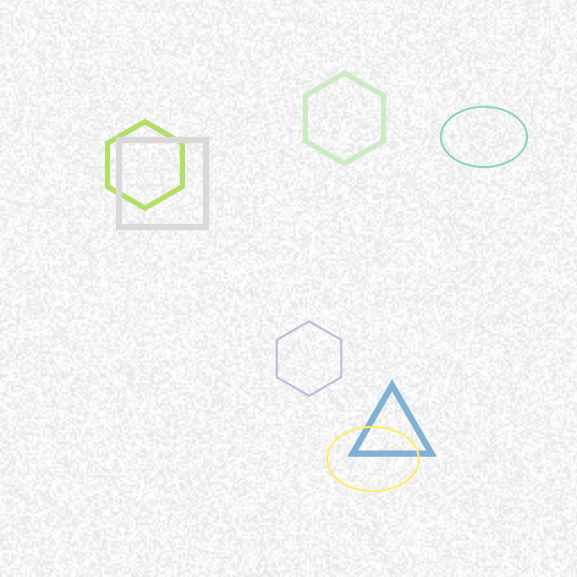[{"shape": "oval", "thickness": 1, "radius": 0.37, "center": [0.838, 0.762]}, {"shape": "hexagon", "thickness": 1, "radius": 0.32, "center": [0.535, 0.378]}, {"shape": "triangle", "thickness": 3, "radius": 0.39, "center": [0.679, 0.253]}, {"shape": "hexagon", "thickness": 2.5, "radius": 0.37, "center": [0.251, 0.714]}, {"shape": "square", "thickness": 3, "radius": 0.38, "center": [0.281, 0.681]}, {"shape": "hexagon", "thickness": 2.5, "radius": 0.39, "center": [0.597, 0.794]}, {"shape": "oval", "thickness": 1, "radius": 0.4, "center": [0.646, 0.204]}]